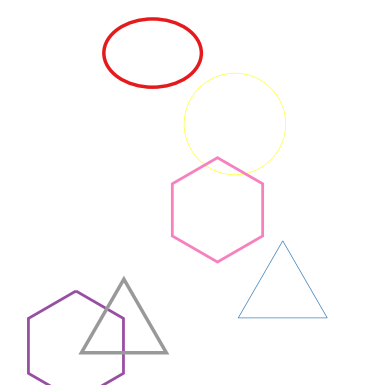[{"shape": "oval", "thickness": 2.5, "radius": 0.63, "center": [0.396, 0.862]}, {"shape": "triangle", "thickness": 0.5, "radius": 0.67, "center": [0.734, 0.241]}, {"shape": "hexagon", "thickness": 2, "radius": 0.71, "center": [0.197, 0.102]}, {"shape": "circle", "thickness": 0.5, "radius": 0.66, "center": [0.61, 0.678]}, {"shape": "hexagon", "thickness": 2, "radius": 0.68, "center": [0.565, 0.455]}, {"shape": "triangle", "thickness": 2.5, "radius": 0.64, "center": [0.322, 0.147]}]